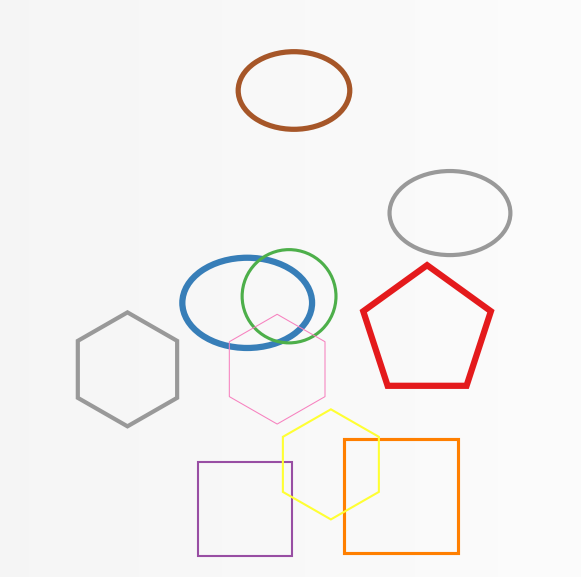[{"shape": "pentagon", "thickness": 3, "radius": 0.58, "center": [0.735, 0.424]}, {"shape": "oval", "thickness": 3, "radius": 0.56, "center": [0.425, 0.475]}, {"shape": "circle", "thickness": 1.5, "radius": 0.4, "center": [0.497, 0.486]}, {"shape": "square", "thickness": 1, "radius": 0.41, "center": [0.422, 0.118]}, {"shape": "square", "thickness": 1.5, "radius": 0.49, "center": [0.69, 0.14]}, {"shape": "hexagon", "thickness": 1, "radius": 0.48, "center": [0.569, 0.195]}, {"shape": "oval", "thickness": 2.5, "radius": 0.48, "center": [0.506, 0.842]}, {"shape": "hexagon", "thickness": 0.5, "radius": 0.48, "center": [0.477, 0.36]}, {"shape": "oval", "thickness": 2, "radius": 0.52, "center": [0.774, 0.63]}, {"shape": "hexagon", "thickness": 2, "radius": 0.49, "center": [0.219, 0.36]}]